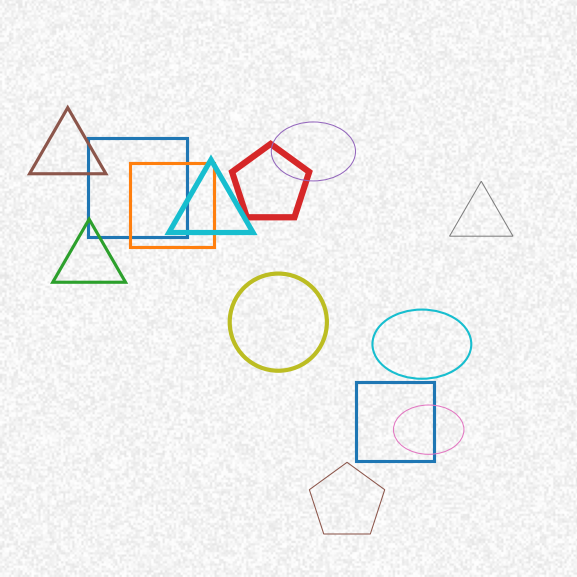[{"shape": "square", "thickness": 1.5, "radius": 0.34, "center": [0.683, 0.269]}, {"shape": "square", "thickness": 1.5, "radius": 0.43, "center": [0.239, 0.675]}, {"shape": "square", "thickness": 1.5, "radius": 0.36, "center": [0.298, 0.644]}, {"shape": "triangle", "thickness": 1.5, "radius": 0.36, "center": [0.154, 0.547]}, {"shape": "pentagon", "thickness": 3, "radius": 0.35, "center": [0.469, 0.68]}, {"shape": "oval", "thickness": 0.5, "radius": 0.36, "center": [0.543, 0.737]}, {"shape": "pentagon", "thickness": 0.5, "radius": 0.34, "center": [0.601, 0.13]}, {"shape": "triangle", "thickness": 1.5, "radius": 0.38, "center": [0.117, 0.736]}, {"shape": "oval", "thickness": 0.5, "radius": 0.3, "center": [0.742, 0.255]}, {"shape": "triangle", "thickness": 0.5, "radius": 0.32, "center": [0.833, 0.622]}, {"shape": "circle", "thickness": 2, "radius": 0.42, "center": [0.482, 0.441]}, {"shape": "triangle", "thickness": 2.5, "radius": 0.42, "center": [0.365, 0.639]}, {"shape": "oval", "thickness": 1, "radius": 0.43, "center": [0.731, 0.403]}]